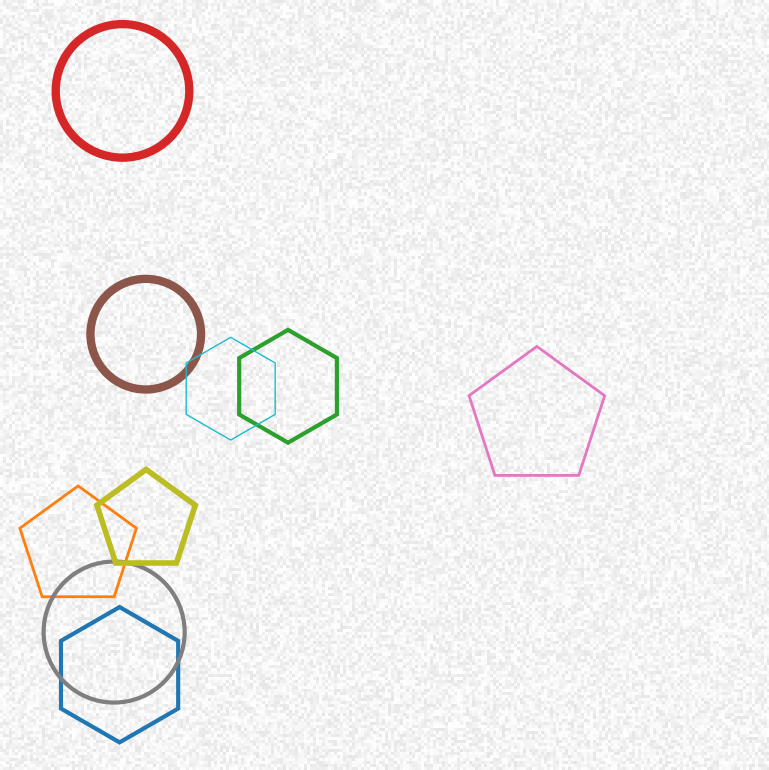[{"shape": "hexagon", "thickness": 1.5, "radius": 0.44, "center": [0.155, 0.124]}, {"shape": "pentagon", "thickness": 1, "radius": 0.4, "center": [0.102, 0.289]}, {"shape": "hexagon", "thickness": 1.5, "radius": 0.37, "center": [0.374, 0.498]}, {"shape": "circle", "thickness": 3, "radius": 0.43, "center": [0.159, 0.882]}, {"shape": "circle", "thickness": 3, "radius": 0.36, "center": [0.189, 0.566]}, {"shape": "pentagon", "thickness": 1, "radius": 0.46, "center": [0.697, 0.457]}, {"shape": "circle", "thickness": 1.5, "radius": 0.46, "center": [0.148, 0.179]}, {"shape": "pentagon", "thickness": 2, "radius": 0.34, "center": [0.19, 0.323]}, {"shape": "hexagon", "thickness": 0.5, "radius": 0.33, "center": [0.3, 0.495]}]